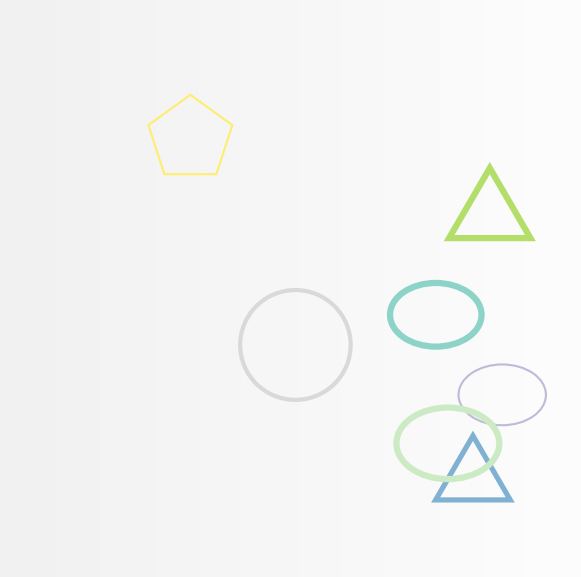[{"shape": "oval", "thickness": 3, "radius": 0.39, "center": [0.75, 0.454]}, {"shape": "oval", "thickness": 1, "radius": 0.38, "center": [0.864, 0.315]}, {"shape": "triangle", "thickness": 2.5, "radius": 0.37, "center": [0.814, 0.171]}, {"shape": "triangle", "thickness": 3, "radius": 0.4, "center": [0.843, 0.627]}, {"shape": "circle", "thickness": 2, "radius": 0.48, "center": [0.508, 0.402]}, {"shape": "oval", "thickness": 3, "radius": 0.44, "center": [0.771, 0.231]}, {"shape": "pentagon", "thickness": 1, "radius": 0.38, "center": [0.328, 0.759]}]